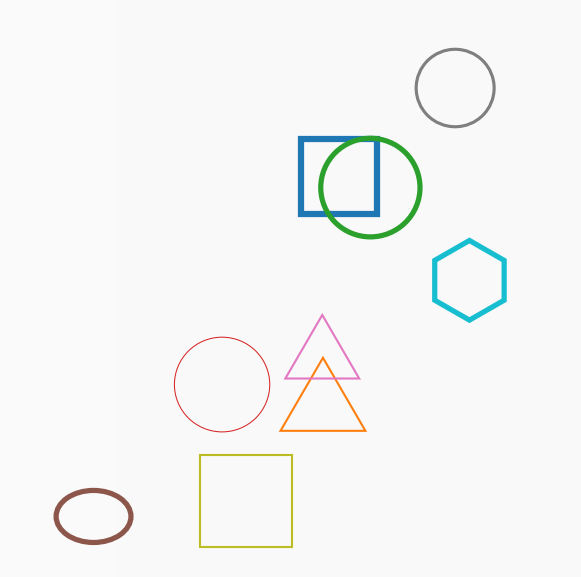[{"shape": "square", "thickness": 3, "radius": 0.33, "center": [0.583, 0.694]}, {"shape": "triangle", "thickness": 1, "radius": 0.42, "center": [0.556, 0.295]}, {"shape": "circle", "thickness": 2.5, "radius": 0.43, "center": [0.637, 0.674]}, {"shape": "circle", "thickness": 0.5, "radius": 0.41, "center": [0.382, 0.333]}, {"shape": "oval", "thickness": 2.5, "radius": 0.32, "center": [0.161, 0.105]}, {"shape": "triangle", "thickness": 1, "radius": 0.37, "center": [0.554, 0.38]}, {"shape": "circle", "thickness": 1.5, "radius": 0.34, "center": [0.783, 0.847]}, {"shape": "square", "thickness": 1, "radius": 0.4, "center": [0.423, 0.131]}, {"shape": "hexagon", "thickness": 2.5, "radius": 0.34, "center": [0.808, 0.514]}]